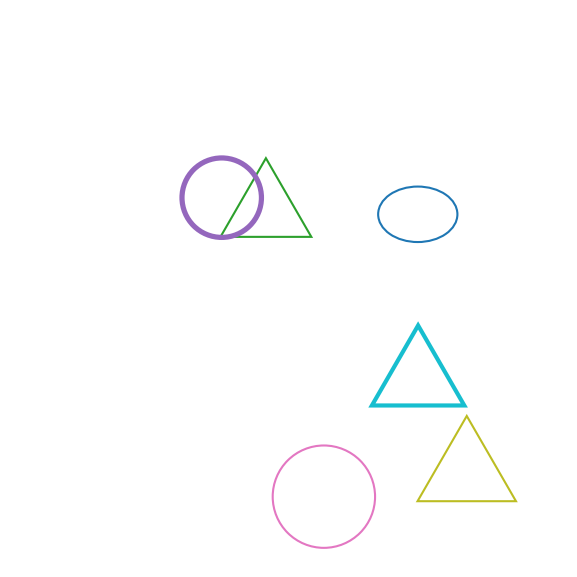[{"shape": "oval", "thickness": 1, "radius": 0.34, "center": [0.723, 0.628]}, {"shape": "triangle", "thickness": 1, "radius": 0.45, "center": [0.46, 0.634]}, {"shape": "circle", "thickness": 2.5, "radius": 0.34, "center": [0.384, 0.657]}, {"shape": "circle", "thickness": 1, "radius": 0.44, "center": [0.561, 0.139]}, {"shape": "triangle", "thickness": 1, "radius": 0.49, "center": [0.808, 0.18]}, {"shape": "triangle", "thickness": 2, "radius": 0.46, "center": [0.724, 0.343]}]